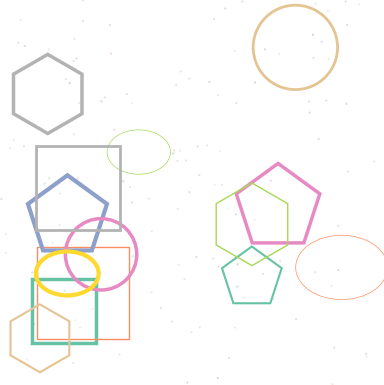[{"shape": "square", "thickness": 2.5, "radius": 0.41, "center": [0.167, 0.193]}, {"shape": "pentagon", "thickness": 1.5, "radius": 0.41, "center": [0.654, 0.278]}, {"shape": "square", "thickness": 1, "radius": 0.59, "center": [0.215, 0.24]}, {"shape": "oval", "thickness": 0.5, "radius": 0.6, "center": [0.887, 0.305]}, {"shape": "pentagon", "thickness": 3, "radius": 0.54, "center": [0.175, 0.437]}, {"shape": "circle", "thickness": 2.5, "radius": 0.46, "center": [0.262, 0.339]}, {"shape": "pentagon", "thickness": 2.5, "radius": 0.57, "center": [0.722, 0.461]}, {"shape": "hexagon", "thickness": 1, "radius": 0.54, "center": [0.654, 0.417]}, {"shape": "oval", "thickness": 0.5, "radius": 0.41, "center": [0.361, 0.605]}, {"shape": "oval", "thickness": 3, "radius": 0.41, "center": [0.175, 0.29]}, {"shape": "hexagon", "thickness": 1.5, "radius": 0.44, "center": [0.104, 0.121]}, {"shape": "circle", "thickness": 2, "radius": 0.55, "center": [0.767, 0.877]}, {"shape": "square", "thickness": 2, "radius": 0.55, "center": [0.203, 0.512]}, {"shape": "hexagon", "thickness": 2.5, "radius": 0.51, "center": [0.124, 0.756]}]